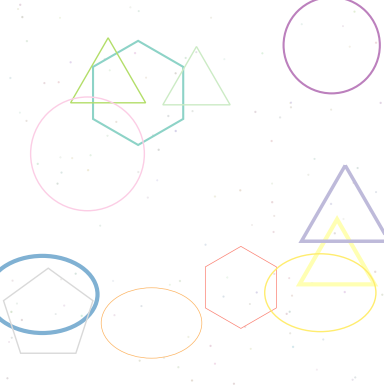[{"shape": "hexagon", "thickness": 1.5, "radius": 0.68, "center": [0.359, 0.759]}, {"shape": "triangle", "thickness": 3, "radius": 0.56, "center": [0.876, 0.318]}, {"shape": "triangle", "thickness": 2.5, "radius": 0.66, "center": [0.897, 0.439]}, {"shape": "hexagon", "thickness": 0.5, "radius": 0.53, "center": [0.626, 0.254]}, {"shape": "oval", "thickness": 3, "radius": 0.72, "center": [0.11, 0.235]}, {"shape": "oval", "thickness": 0.5, "radius": 0.65, "center": [0.394, 0.161]}, {"shape": "triangle", "thickness": 1, "radius": 0.56, "center": [0.281, 0.789]}, {"shape": "circle", "thickness": 1, "radius": 0.74, "center": [0.227, 0.6]}, {"shape": "pentagon", "thickness": 1, "radius": 0.61, "center": [0.125, 0.181]}, {"shape": "circle", "thickness": 1.5, "radius": 0.63, "center": [0.862, 0.882]}, {"shape": "triangle", "thickness": 1, "radius": 0.5, "center": [0.51, 0.778]}, {"shape": "oval", "thickness": 1, "radius": 0.72, "center": [0.832, 0.24]}]